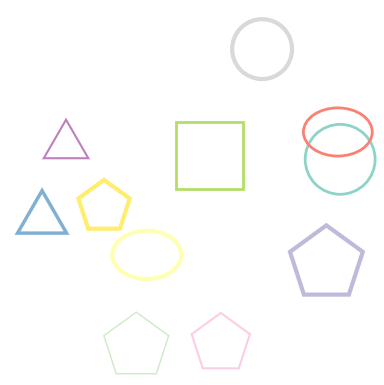[{"shape": "circle", "thickness": 2, "radius": 0.45, "center": [0.884, 0.586]}, {"shape": "oval", "thickness": 3, "radius": 0.45, "center": [0.381, 0.338]}, {"shape": "pentagon", "thickness": 3, "radius": 0.5, "center": [0.848, 0.315]}, {"shape": "oval", "thickness": 2, "radius": 0.45, "center": [0.878, 0.657]}, {"shape": "triangle", "thickness": 2.5, "radius": 0.37, "center": [0.109, 0.431]}, {"shape": "square", "thickness": 2, "radius": 0.44, "center": [0.544, 0.597]}, {"shape": "pentagon", "thickness": 1.5, "radius": 0.4, "center": [0.573, 0.108]}, {"shape": "circle", "thickness": 3, "radius": 0.39, "center": [0.681, 0.872]}, {"shape": "triangle", "thickness": 1.5, "radius": 0.33, "center": [0.172, 0.622]}, {"shape": "pentagon", "thickness": 1, "radius": 0.44, "center": [0.354, 0.101]}, {"shape": "pentagon", "thickness": 3, "radius": 0.35, "center": [0.27, 0.463]}]